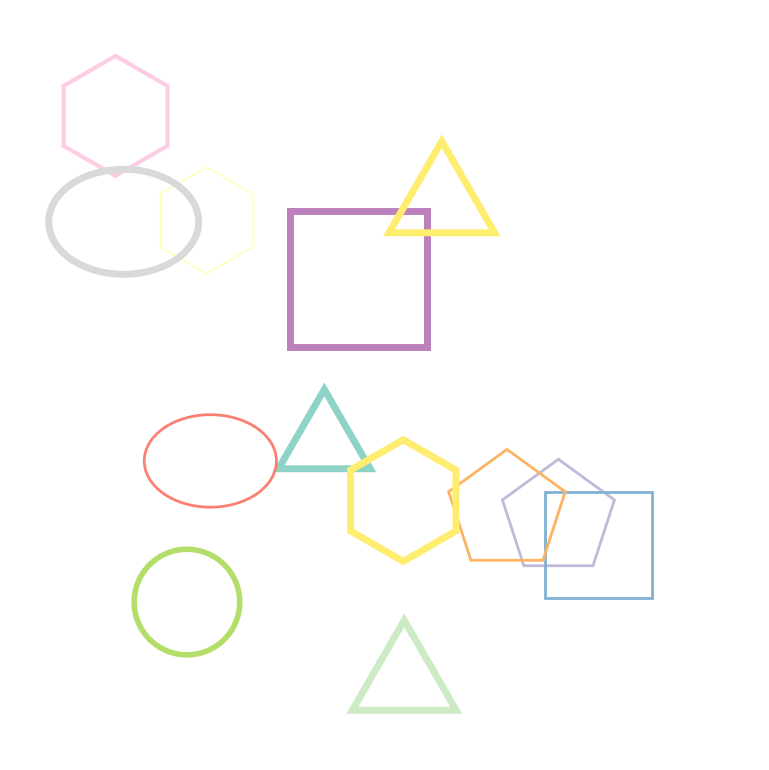[{"shape": "triangle", "thickness": 2.5, "radius": 0.34, "center": [0.421, 0.426]}, {"shape": "hexagon", "thickness": 0.5, "radius": 0.35, "center": [0.268, 0.714]}, {"shape": "pentagon", "thickness": 1, "radius": 0.38, "center": [0.725, 0.327]}, {"shape": "oval", "thickness": 1, "radius": 0.43, "center": [0.273, 0.401]}, {"shape": "square", "thickness": 1, "radius": 0.35, "center": [0.777, 0.292]}, {"shape": "pentagon", "thickness": 1, "radius": 0.4, "center": [0.658, 0.337]}, {"shape": "circle", "thickness": 2, "radius": 0.34, "center": [0.243, 0.218]}, {"shape": "hexagon", "thickness": 1.5, "radius": 0.39, "center": [0.15, 0.849]}, {"shape": "oval", "thickness": 2.5, "radius": 0.49, "center": [0.161, 0.712]}, {"shape": "square", "thickness": 2.5, "radius": 0.44, "center": [0.466, 0.638]}, {"shape": "triangle", "thickness": 2.5, "radius": 0.39, "center": [0.525, 0.117]}, {"shape": "triangle", "thickness": 2.5, "radius": 0.4, "center": [0.574, 0.737]}, {"shape": "hexagon", "thickness": 2.5, "radius": 0.4, "center": [0.524, 0.35]}]